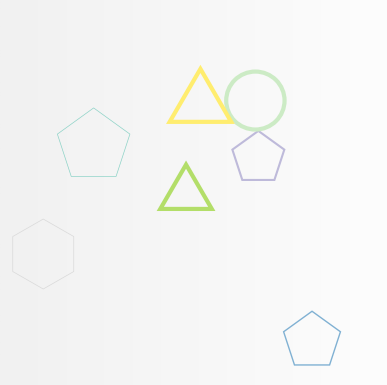[{"shape": "pentagon", "thickness": 0.5, "radius": 0.49, "center": [0.242, 0.621]}, {"shape": "pentagon", "thickness": 1.5, "radius": 0.35, "center": [0.667, 0.59]}, {"shape": "pentagon", "thickness": 1, "radius": 0.39, "center": [0.805, 0.114]}, {"shape": "triangle", "thickness": 3, "radius": 0.38, "center": [0.48, 0.496]}, {"shape": "hexagon", "thickness": 0.5, "radius": 0.45, "center": [0.112, 0.34]}, {"shape": "circle", "thickness": 3, "radius": 0.38, "center": [0.659, 0.739]}, {"shape": "triangle", "thickness": 3, "radius": 0.46, "center": [0.517, 0.729]}]